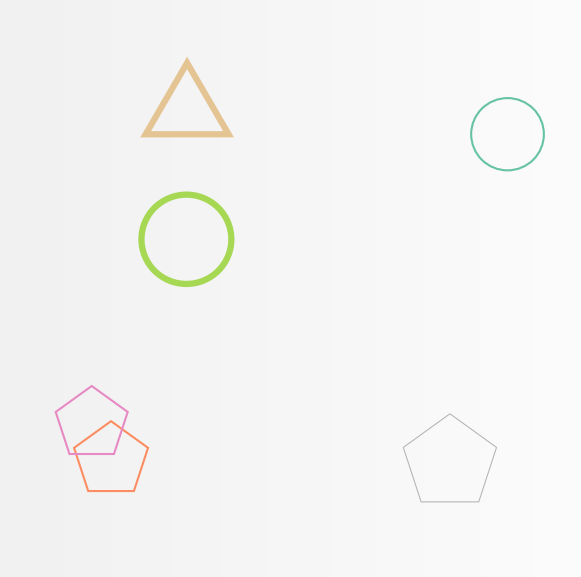[{"shape": "circle", "thickness": 1, "radius": 0.31, "center": [0.873, 0.767]}, {"shape": "pentagon", "thickness": 1, "radius": 0.33, "center": [0.191, 0.203]}, {"shape": "pentagon", "thickness": 1, "radius": 0.33, "center": [0.158, 0.266]}, {"shape": "circle", "thickness": 3, "radius": 0.39, "center": [0.321, 0.585]}, {"shape": "triangle", "thickness": 3, "radius": 0.41, "center": [0.322, 0.808]}, {"shape": "pentagon", "thickness": 0.5, "radius": 0.42, "center": [0.774, 0.198]}]